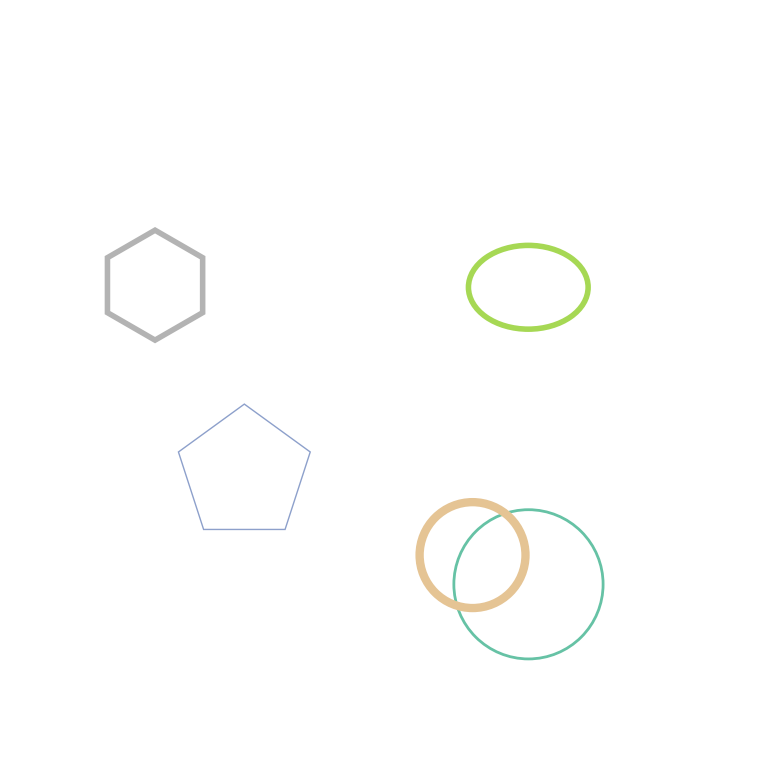[{"shape": "circle", "thickness": 1, "radius": 0.48, "center": [0.686, 0.241]}, {"shape": "pentagon", "thickness": 0.5, "radius": 0.45, "center": [0.317, 0.385]}, {"shape": "oval", "thickness": 2, "radius": 0.39, "center": [0.686, 0.627]}, {"shape": "circle", "thickness": 3, "radius": 0.34, "center": [0.614, 0.279]}, {"shape": "hexagon", "thickness": 2, "radius": 0.36, "center": [0.201, 0.63]}]